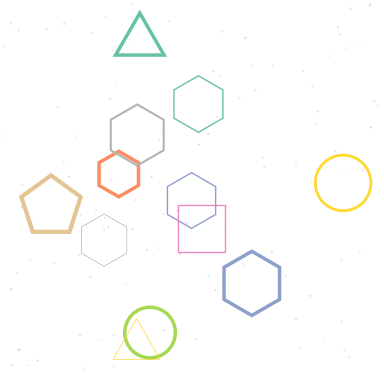[{"shape": "hexagon", "thickness": 1, "radius": 0.37, "center": [0.515, 0.73]}, {"shape": "triangle", "thickness": 2.5, "radius": 0.36, "center": [0.363, 0.893]}, {"shape": "hexagon", "thickness": 2.5, "radius": 0.3, "center": [0.308, 0.548]}, {"shape": "hexagon", "thickness": 1, "radius": 0.36, "center": [0.498, 0.479]}, {"shape": "hexagon", "thickness": 2.5, "radius": 0.42, "center": [0.654, 0.264]}, {"shape": "square", "thickness": 1, "radius": 0.31, "center": [0.522, 0.406]}, {"shape": "circle", "thickness": 2.5, "radius": 0.33, "center": [0.39, 0.136]}, {"shape": "triangle", "thickness": 0.5, "radius": 0.35, "center": [0.355, 0.102]}, {"shape": "circle", "thickness": 2, "radius": 0.36, "center": [0.891, 0.525]}, {"shape": "pentagon", "thickness": 3, "radius": 0.41, "center": [0.133, 0.463]}, {"shape": "hexagon", "thickness": 1.5, "radius": 0.4, "center": [0.356, 0.649]}, {"shape": "hexagon", "thickness": 0.5, "radius": 0.34, "center": [0.27, 0.376]}]